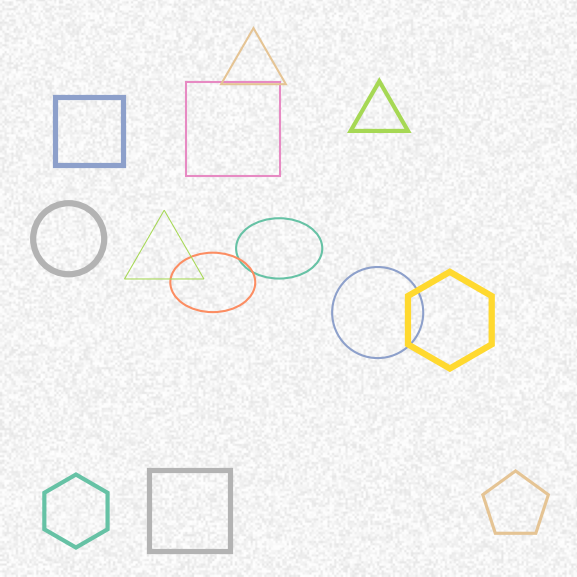[{"shape": "hexagon", "thickness": 2, "radius": 0.32, "center": [0.132, 0.114]}, {"shape": "oval", "thickness": 1, "radius": 0.37, "center": [0.483, 0.569]}, {"shape": "oval", "thickness": 1, "radius": 0.37, "center": [0.368, 0.51]}, {"shape": "square", "thickness": 2.5, "radius": 0.29, "center": [0.154, 0.772]}, {"shape": "circle", "thickness": 1, "radius": 0.39, "center": [0.654, 0.458]}, {"shape": "square", "thickness": 1, "radius": 0.41, "center": [0.403, 0.775]}, {"shape": "triangle", "thickness": 2, "radius": 0.29, "center": [0.657, 0.801]}, {"shape": "triangle", "thickness": 0.5, "radius": 0.4, "center": [0.284, 0.556]}, {"shape": "hexagon", "thickness": 3, "radius": 0.42, "center": [0.779, 0.445]}, {"shape": "triangle", "thickness": 1, "radius": 0.32, "center": [0.439, 0.886]}, {"shape": "pentagon", "thickness": 1.5, "radius": 0.3, "center": [0.893, 0.124]}, {"shape": "circle", "thickness": 3, "radius": 0.31, "center": [0.119, 0.586]}, {"shape": "square", "thickness": 2.5, "radius": 0.35, "center": [0.329, 0.115]}]